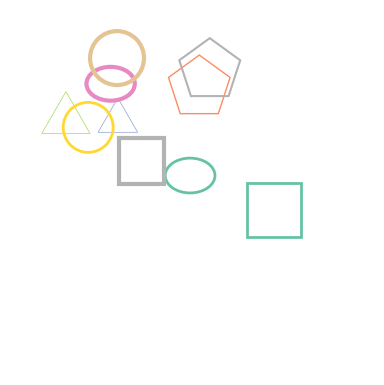[{"shape": "oval", "thickness": 2, "radius": 0.32, "center": [0.494, 0.544]}, {"shape": "square", "thickness": 2, "radius": 0.35, "center": [0.711, 0.455]}, {"shape": "pentagon", "thickness": 1, "radius": 0.42, "center": [0.518, 0.773]}, {"shape": "triangle", "thickness": 0.5, "radius": 0.3, "center": [0.306, 0.686]}, {"shape": "oval", "thickness": 3, "radius": 0.31, "center": [0.287, 0.782]}, {"shape": "triangle", "thickness": 0.5, "radius": 0.36, "center": [0.171, 0.689]}, {"shape": "circle", "thickness": 2, "radius": 0.32, "center": [0.229, 0.669]}, {"shape": "circle", "thickness": 3, "radius": 0.35, "center": [0.304, 0.849]}, {"shape": "square", "thickness": 3, "radius": 0.29, "center": [0.368, 0.582]}, {"shape": "pentagon", "thickness": 1.5, "radius": 0.42, "center": [0.545, 0.818]}]